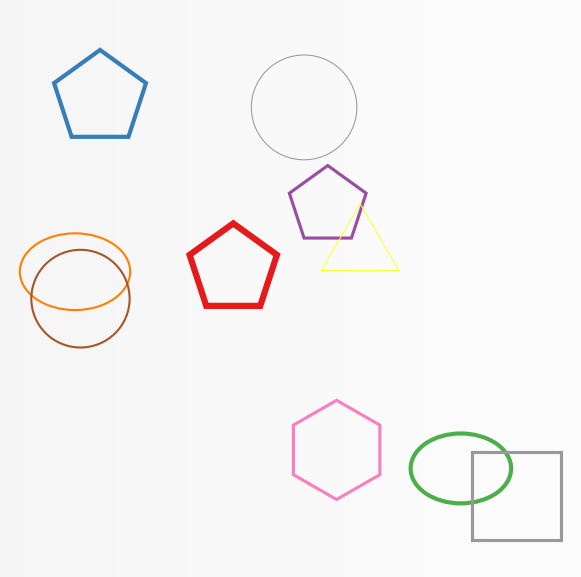[{"shape": "pentagon", "thickness": 3, "radius": 0.39, "center": [0.401, 0.533]}, {"shape": "pentagon", "thickness": 2, "radius": 0.42, "center": [0.172, 0.83]}, {"shape": "oval", "thickness": 2, "radius": 0.43, "center": [0.793, 0.188]}, {"shape": "pentagon", "thickness": 1.5, "radius": 0.35, "center": [0.564, 0.643]}, {"shape": "oval", "thickness": 1, "radius": 0.47, "center": [0.129, 0.529]}, {"shape": "triangle", "thickness": 0.5, "radius": 0.38, "center": [0.62, 0.569]}, {"shape": "circle", "thickness": 1, "radius": 0.42, "center": [0.138, 0.482]}, {"shape": "hexagon", "thickness": 1.5, "radius": 0.43, "center": [0.579, 0.22]}, {"shape": "circle", "thickness": 0.5, "radius": 0.45, "center": [0.523, 0.813]}, {"shape": "square", "thickness": 1.5, "radius": 0.38, "center": [0.889, 0.14]}]